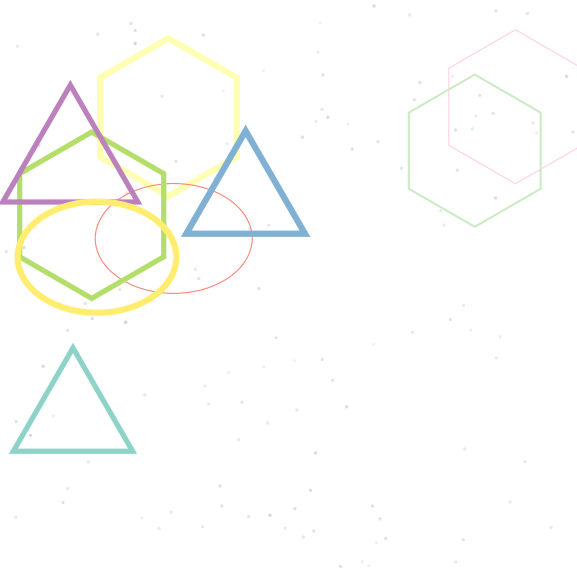[{"shape": "triangle", "thickness": 2.5, "radius": 0.6, "center": [0.126, 0.277]}, {"shape": "hexagon", "thickness": 3, "radius": 0.68, "center": [0.292, 0.796]}, {"shape": "oval", "thickness": 0.5, "radius": 0.68, "center": [0.301, 0.586]}, {"shape": "triangle", "thickness": 3, "radius": 0.59, "center": [0.425, 0.654]}, {"shape": "hexagon", "thickness": 2.5, "radius": 0.72, "center": [0.159, 0.626]}, {"shape": "hexagon", "thickness": 0.5, "radius": 0.67, "center": [0.893, 0.814]}, {"shape": "triangle", "thickness": 2.5, "radius": 0.67, "center": [0.122, 0.717]}, {"shape": "hexagon", "thickness": 1, "radius": 0.66, "center": [0.822, 0.738]}, {"shape": "oval", "thickness": 3, "radius": 0.69, "center": [0.168, 0.554]}]